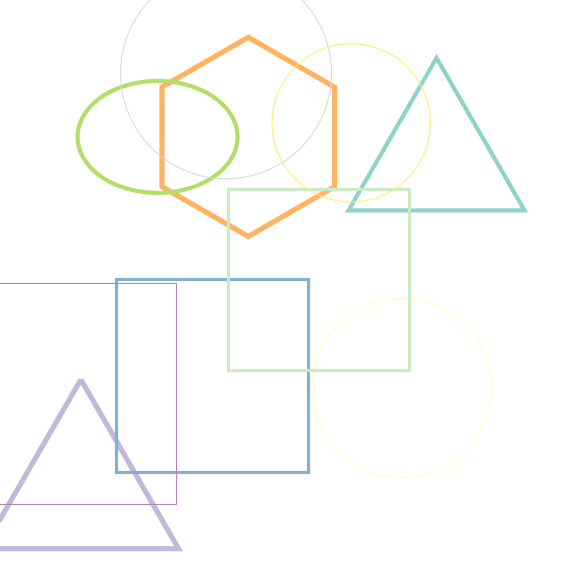[{"shape": "triangle", "thickness": 2, "radius": 0.88, "center": [0.756, 0.723]}, {"shape": "circle", "thickness": 0.5, "radius": 0.78, "center": [0.695, 0.328]}, {"shape": "triangle", "thickness": 2.5, "radius": 0.98, "center": [0.14, 0.147]}, {"shape": "square", "thickness": 1.5, "radius": 0.83, "center": [0.368, 0.349]}, {"shape": "hexagon", "thickness": 2.5, "radius": 0.86, "center": [0.43, 0.762]}, {"shape": "oval", "thickness": 2, "radius": 0.69, "center": [0.273, 0.762]}, {"shape": "circle", "thickness": 0.5, "radius": 0.91, "center": [0.391, 0.872]}, {"shape": "square", "thickness": 0.5, "radius": 0.96, "center": [0.113, 0.318]}, {"shape": "square", "thickness": 1.5, "radius": 0.78, "center": [0.552, 0.515]}, {"shape": "circle", "thickness": 0.5, "radius": 0.69, "center": [0.608, 0.786]}]